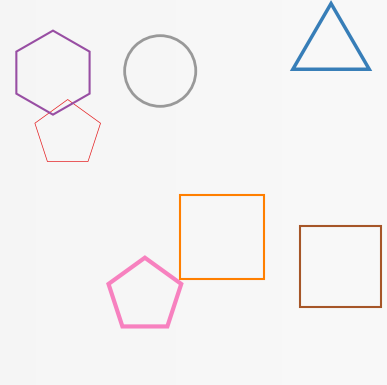[{"shape": "pentagon", "thickness": 0.5, "radius": 0.45, "center": [0.175, 0.652]}, {"shape": "triangle", "thickness": 2.5, "radius": 0.57, "center": [0.854, 0.877]}, {"shape": "hexagon", "thickness": 1.5, "radius": 0.55, "center": [0.137, 0.811]}, {"shape": "square", "thickness": 1.5, "radius": 0.55, "center": [0.573, 0.384]}, {"shape": "square", "thickness": 1.5, "radius": 0.53, "center": [0.879, 0.307]}, {"shape": "pentagon", "thickness": 3, "radius": 0.49, "center": [0.374, 0.232]}, {"shape": "circle", "thickness": 2, "radius": 0.46, "center": [0.413, 0.816]}]